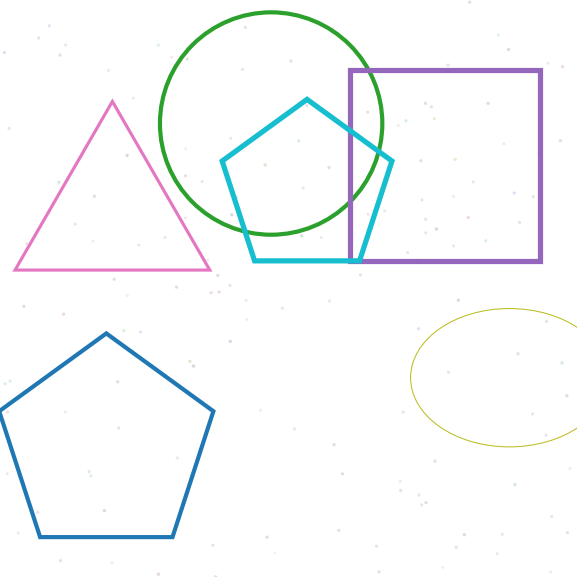[{"shape": "pentagon", "thickness": 2, "radius": 0.97, "center": [0.184, 0.227]}, {"shape": "circle", "thickness": 2, "radius": 0.96, "center": [0.469, 0.785]}, {"shape": "square", "thickness": 2.5, "radius": 0.83, "center": [0.77, 0.713]}, {"shape": "triangle", "thickness": 1.5, "radius": 0.97, "center": [0.195, 0.629]}, {"shape": "oval", "thickness": 0.5, "radius": 0.86, "center": [0.882, 0.345]}, {"shape": "pentagon", "thickness": 2.5, "radius": 0.77, "center": [0.532, 0.672]}]